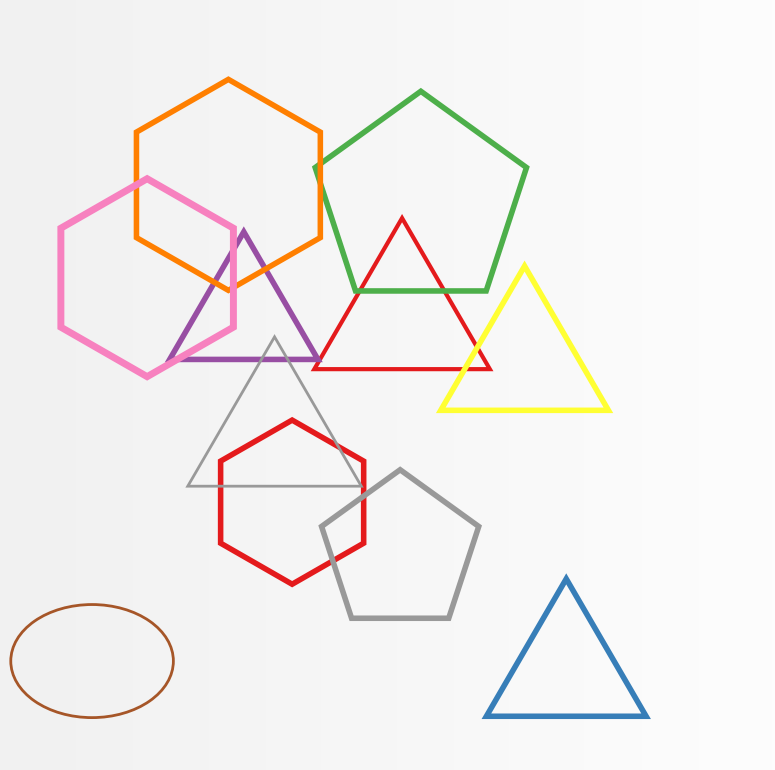[{"shape": "hexagon", "thickness": 2, "radius": 0.53, "center": [0.377, 0.348]}, {"shape": "triangle", "thickness": 1.5, "radius": 0.65, "center": [0.519, 0.586]}, {"shape": "triangle", "thickness": 2, "radius": 0.59, "center": [0.731, 0.129]}, {"shape": "pentagon", "thickness": 2, "radius": 0.72, "center": [0.543, 0.738]}, {"shape": "triangle", "thickness": 2, "radius": 0.55, "center": [0.315, 0.588]}, {"shape": "hexagon", "thickness": 2, "radius": 0.68, "center": [0.295, 0.76]}, {"shape": "triangle", "thickness": 2, "radius": 0.62, "center": [0.677, 0.53]}, {"shape": "oval", "thickness": 1, "radius": 0.52, "center": [0.119, 0.141]}, {"shape": "hexagon", "thickness": 2.5, "radius": 0.64, "center": [0.19, 0.639]}, {"shape": "triangle", "thickness": 1, "radius": 0.65, "center": [0.354, 0.433]}, {"shape": "pentagon", "thickness": 2, "radius": 0.53, "center": [0.516, 0.283]}]